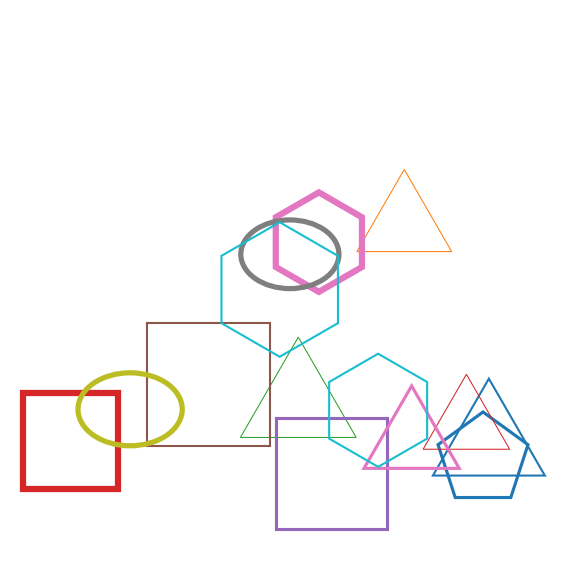[{"shape": "triangle", "thickness": 1, "radius": 0.56, "center": [0.847, 0.232]}, {"shape": "pentagon", "thickness": 1.5, "radius": 0.41, "center": [0.836, 0.204]}, {"shape": "triangle", "thickness": 0.5, "radius": 0.47, "center": [0.7, 0.611]}, {"shape": "triangle", "thickness": 0.5, "radius": 0.58, "center": [0.517, 0.3]}, {"shape": "square", "thickness": 3, "radius": 0.41, "center": [0.122, 0.236]}, {"shape": "triangle", "thickness": 0.5, "radius": 0.43, "center": [0.808, 0.264]}, {"shape": "square", "thickness": 1.5, "radius": 0.48, "center": [0.574, 0.179]}, {"shape": "square", "thickness": 1, "radius": 0.53, "center": [0.361, 0.333]}, {"shape": "triangle", "thickness": 1.5, "radius": 0.48, "center": [0.713, 0.236]}, {"shape": "hexagon", "thickness": 3, "radius": 0.43, "center": [0.552, 0.58]}, {"shape": "oval", "thickness": 2.5, "radius": 0.42, "center": [0.502, 0.559]}, {"shape": "oval", "thickness": 2.5, "radius": 0.45, "center": [0.225, 0.29]}, {"shape": "hexagon", "thickness": 1, "radius": 0.58, "center": [0.484, 0.498]}, {"shape": "hexagon", "thickness": 1, "radius": 0.49, "center": [0.655, 0.289]}]